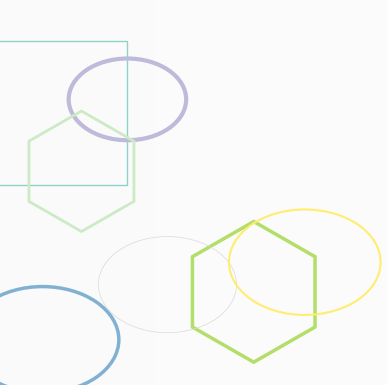[{"shape": "square", "thickness": 1, "radius": 0.93, "center": [0.143, 0.707]}, {"shape": "oval", "thickness": 3, "radius": 0.76, "center": [0.329, 0.742]}, {"shape": "oval", "thickness": 2.5, "radius": 0.98, "center": [0.11, 0.118]}, {"shape": "hexagon", "thickness": 2.5, "radius": 0.91, "center": [0.655, 0.242]}, {"shape": "oval", "thickness": 0.5, "radius": 0.89, "center": [0.432, 0.261]}, {"shape": "hexagon", "thickness": 2, "radius": 0.78, "center": [0.21, 0.555]}, {"shape": "oval", "thickness": 1.5, "radius": 0.98, "center": [0.787, 0.319]}]